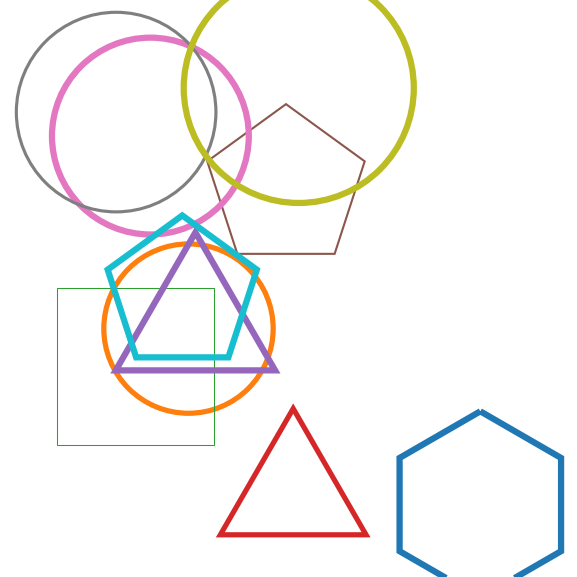[{"shape": "hexagon", "thickness": 3, "radius": 0.81, "center": [0.832, 0.125]}, {"shape": "circle", "thickness": 2.5, "radius": 0.73, "center": [0.326, 0.43]}, {"shape": "square", "thickness": 0.5, "radius": 0.68, "center": [0.235, 0.365]}, {"shape": "triangle", "thickness": 2.5, "radius": 0.73, "center": [0.508, 0.146]}, {"shape": "triangle", "thickness": 3, "radius": 0.8, "center": [0.338, 0.437]}, {"shape": "pentagon", "thickness": 1, "radius": 0.72, "center": [0.495, 0.676]}, {"shape": "circle", "thickness": 3, "radius": 0.85, "center": [0.26, 0.764]}, {"shape": "circle", "thickness": 1.5, "radius": 0.86, "center": [0.201, 0.805]}, {"shape": "circle", "thickness": 3, "radius": 1.0, "center": [0.517, 0.847]}, {"shape": "pentagon", "thickness": 3, "radius": 0.68, "center": [0.316, 0.49]}]